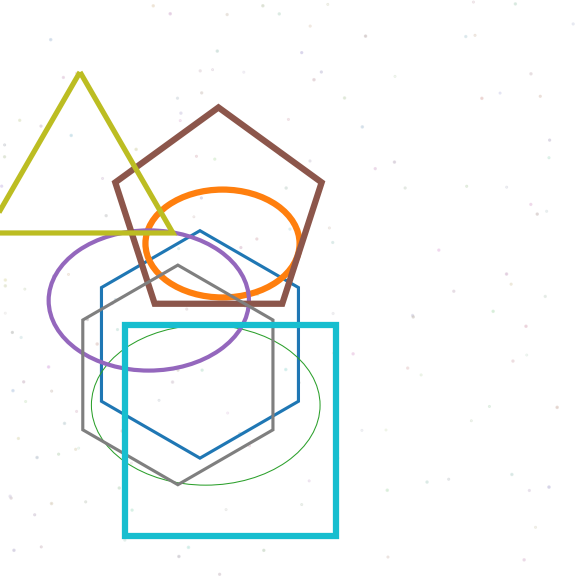[{"shape": "hexagon", "thickness": 1.5, "radius": 0.98, "center": [0.346, 0.403]}, {"shape": "oval", "thickness": 3, "radius": 0.67, "center": [0.385, 0.577]}, {"shape": "oval", "thickness": 0.5, "radius": 0.99, "center": [0.356, 0.298]}, {"shape": "oval", "thickness": 2, "radius": 0.87, "center": [0.258, 0.479]}, {"shape": "pentagon", "thickness": 3, "radius": 0.94, "center": [0.378, 0.625]}, {"shape": "hexagon", "thickness": 1.5, "radius": 0.95, "center": [0.308, 0.35]}, {"shape": "triangle", "thickness": 2.5, "radius": 0.93, "center": [0.139, 0.689]}, {"shape": "square", "thickness": 3, "radius": 0.91, "center": [0.4, 0.253]}]